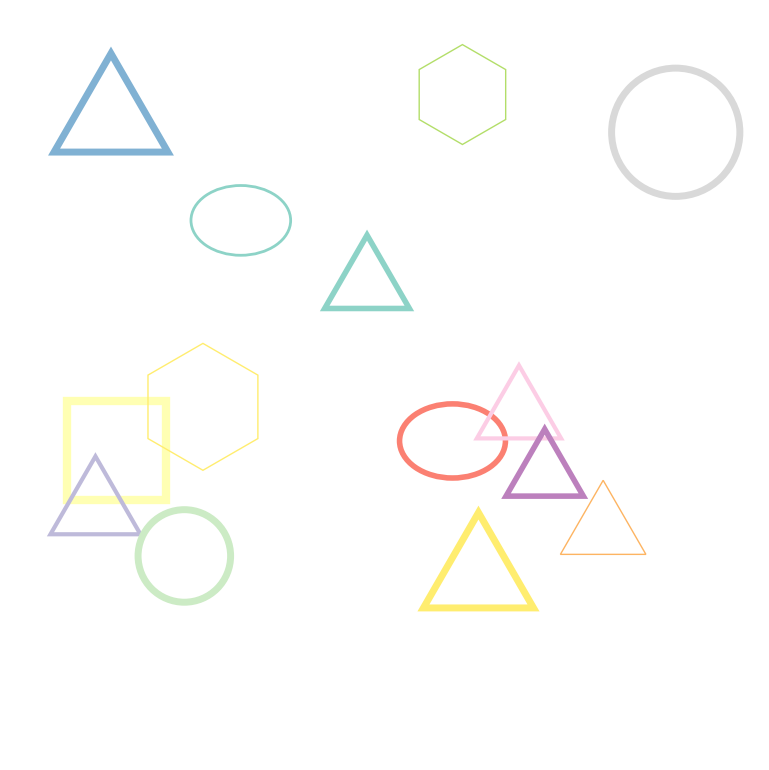[{"shape": "triangle", "thickness": 2, "radius": 0.32, "center": [0.477, 0.631]}, {"shape": "oval", "thickness": 1, "radius": 0.32, "center": [0.313, 0.714]}, {"shape": "square", "thickness": 3, "radius": 0.32, "center": [0.151, 0.415]}, {"shape": "triangle", "thickness": 1.5, "radius": 0.34, "center": [0.124, 0.34]}, {"shape": "oval", "thickness": 2, "radius": 0.34, "center": [0.588, 0.427]}, {"shape": "triangle", "thickness": 2.5, "radius": 0.43, "center": [0.144, 0.845]}, {"shape": "triangle", "thickness": 0.5, "radius": 0.32, "center": [0.783, 0.312]}, {"shape": "hexagon", "thickness": 0.5, "radius": 0.32, "center": [0.601, 0.877]}, {"shape": "triangle", "thickness": 1.5, "radius": 0.32, "center": [0.674, 0.462]}, {"shape": "circle", "thickness": 2.5, "radius": 0.42, "center": [0.878, 0.828]}, {"shape": "triangle", "thickness": 2, "radius": 0.29, "center": [0.707, 0.385]}, {"shape": "circle", "thickness": 2.5, "radius": 0.3, "center": [0.239, 0.278]}, {"shape": "hexagon", "thickness": 0.5, "radius": 0.41, "center": [0.264, 0.472]}, {"shape": "triangle", "thickness": 2.5, "radius": 0.41, "center": [0.621, 0.252]}]